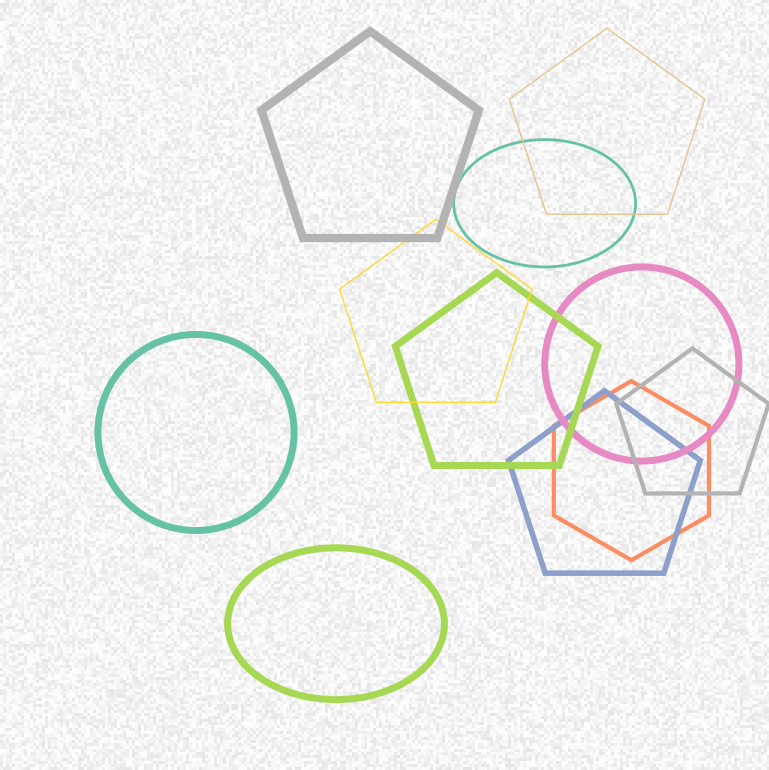[{"shape": "circle", "thickness": 2.5, "radius": 0.64, "center": [0.255, 0.438]}, {"shape": "oval", "thickness": 1, "radius": 0.59, "center": [0.707, 0.736]}, {"shape": "hexagon", "thickness": 1.5, "radius": 0.58, "center": [0.82, 0.389]}, {"shape": "pentagon", "thickness": 2, "radius": 0.65, "center": [0.785, 0.362]}, {"shape": "circle", "thickness": 2.5, "radius": 0.63, "center": [0.834, 0.527]}, {"shape": "oval", "thickness": 2.5, "radius": 0.7, "center": [0.436, 0.19]}, {"shape": "pentagon", "thickness": 2.5, "radius": 0.69, "center": [0.645, 0.507]}, {"shape": "pentagon", "thickness": 0.5, "radius": 0.66, "center": [0.566, 0.584]}, {"shape": "pentagon", "thickness": 0.5, "radius": 0.67, "center": [0.788, 0.83]}, {"shape": "pentagon", "thickness": 3, "radius": 0.74, "center": [0.481, 0.811]}, {"shape": "pentagon", "thickness": 1.5, "radius": 0.52, "center": [0.899, 0.443]}]